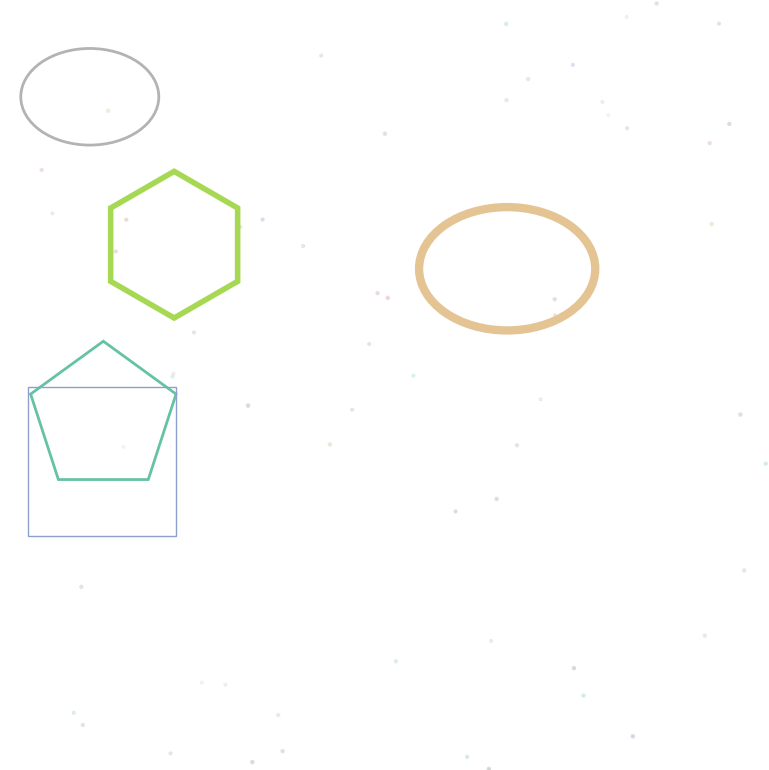[{"shape": "pentagon", "thickness": 1, "radius": 0.5, "center": [0.134, 0.458]}, {"shape": "square", "thickness": 0.5, "radius": 0.48, "center": [0.133, 0.401]}, {"shape": "hexagon", "thickness": 2, "radius": 0.48, "center": [0.226, 0.682]}, {"shape": "oval", "thickness": 3, "radius": 0.57, "center": [0.659, 0.651]}, {"shape": "oval", "thickness": 1, "radius": 0.45, "center": [0.117, 0.874]}]